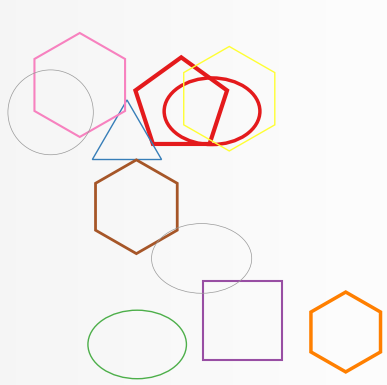[{"shape": "pentagon", "thickness": 3, "radius": 0.62, "center": [0.468, 0.727]}, {"shape": "oval", "thickness": 2.5, "radius": 0.62, "center": [0.547, 0.711]}, {"shape": "triangle", "thickness": 1, "radius": 0.52, "center": [0.328, 0.637]}, {"shape": "oval", "thickness": 1, "radius": 0.64, "center": [0.354, 0.105]}, {"shape": "square", "thickness": 1.5, "radius": 0.51, "center": [0.626, 0.168]}, {"shape": "hexagon", "thickness": 2.5, "radius": 0.52, "center": [0.892, 0.138]}, {"shape": "hexagon", "thickness": 1, "radius": 0.68, "center": [0.592, 0.744]}, {"shape": "hexagon", "thickness": 2, "radius": 0.61, "center": [0.352, 0.463]}, {"shape": "hexagon", "thickness": 1.5, "radius": 0.68, "center": [0.206, 0.779]}, {"shape": "oval", "thickness": 0.5, "radius": 0.65, "center": [0.52, 0.329]}, {"shape": "circle", "thickness": 0.5, "radius": 0.55, "center": [0.131, 0.708]}]